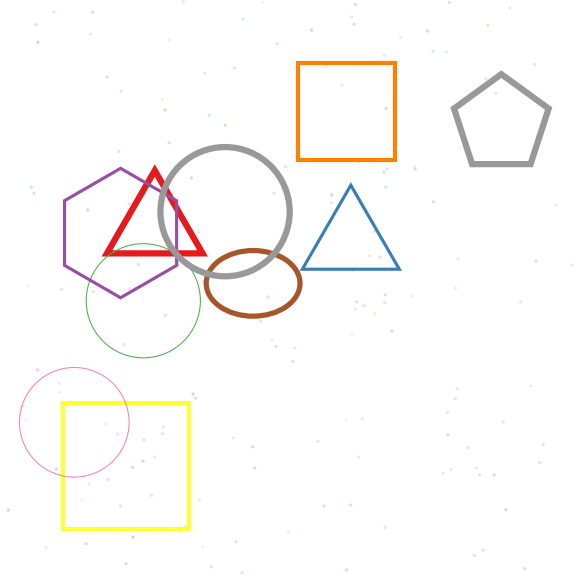[{"shape": "triangle", "thickness": 3, "radius": 0.48, "center": [0.268, 0.608]}, {"shape": "triangle", "thickness": 1.5, "radius": 0.48, "center": [0.607, 0.581]}, {"shape": "circle", "thickness": 0.5, "radius": 0.49, "center": [0.248, 0.478]}, {"shape": "hexagon", "thickness": 1.5, "radius": 0.56, "center": [0.209, 0.596]}, {"shape": "square", "thickness": 2, "radius": 0.42, "center": [0.6, 0.807]}, {"shape": "square", "thickness": 2, "radius": 0.55, "center": [0.219, 0.191]}, {"shape": "oval", "thickness": 2.5, "radius": 0.41, "center": [0.438, 0.508]}, {"shape": "circle", "thickness": 0.5, "radius": 0.47, "center": [0.129, 0.268]}, {"shape": "circle", "thickness": 3, "radius": 0.56, "center": [0.39, 0.633]}, {"shape": "pentagon", "thickness": 3, "radius": 0.43, "center": [0.868, 0.785]}]